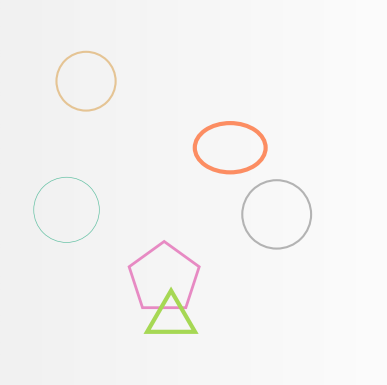[{"shape": "circle", "thickness": 0.5, "radius": 0.42, "center": [0.172, 0.455]}, {"shape": "oval", "thickness": 3, "radius": 0.46, "center": [0.594, 0.616]}, {"shape": "pentagon", "thickness": 2, "radius": 0.48, "center": [0.424, 0.278]}, {"shape": "triangle", "thickness": 3, "radius": 0.36, "center": [0.441, 0.174]}, {"shape": "circle", "thickness": 1.5, "radius": 0.38, "center": [0.222, 0.789]}, {"shape": "circle", "thickness": 1.5, "radius": 0.44, "center": [0.714, 0.443]}]